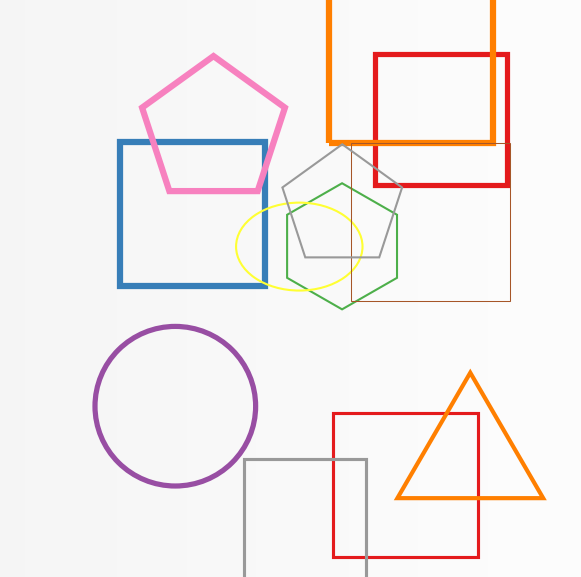[{"shape": "square", "thickness": 2.5, "radius": 0.57, "center": [0.758, 0.792]}, {"shape": "square", "thickness": 1.5, "radius": 0.62, "center": [0.698, 0.16]}, {"shape": "square", "thickness": 3, "radius": 0.62, "center": [0.332, 0.629]}, {"shape": "hexagon", "thickness": 1, "radius": 0.55, "center": [0.588, 0.573]}, {"shape": "circle", "thickness": 2.5, "radius": 0.69, "center": [0.302, 0.296]}, {"shape": "square", "thickness": 3, "radius": 0.7, "center": [0.707, 0.892]}, {"shape": "triangle", "thickness": 2, "radius": 0.72, "center": [0.809, 0.209]}, {"shape": "oval", "thickness": 1, "radius": 0.54, "center": [0.515, 0.572]}, {"shape": "square", "thickness": 0.5, "radius": 0.68, "center": [0.74, 0.614]}, {"shape": "pentagon", "thickness": 3, "radius": 0.65, "center": [0.367, 0.773]}, {"shape": "square", "thickness": 1.5, "radius": 0.52, "center": [0.524, 0.1]}, {"shape": "pentagon", "thickness": 1, "radius": 0.54, "center": [0.589, 0.641]}]